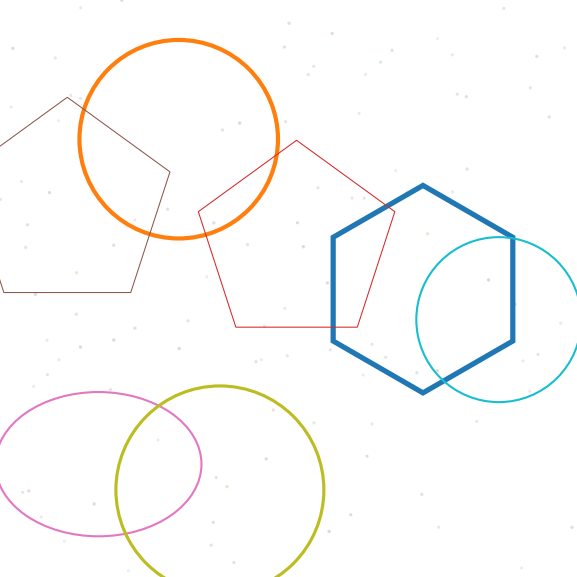[{"shape": "hexagon", "thickness": 2.5, "radius": 0.9, "center": [0.732, 0.498]}, {"shape": "circle", "thickness": 2, "radius": 0.86, "center": [0.309, 0.758]}, {"shape": "pentagon", "thickness": 0.5, "radius": 0.89, "center": [0.514, 0.577]}, {"shape": "pentagon", "thickness": 0.5, "radius": 0.93, "center": [0.117, 0.644]}, {"shape": "oval", "thickness": 1, "radius": 0.89, "center": [0.17, 0.195]}, {"shape": "circle", "thickness": 1.5, "radius": 0.9, "center": [0.381, 0.151]}, {"shape": "circle", "thickness": 1, "radius": 0.71, "center": [0.864, 0.446]}]